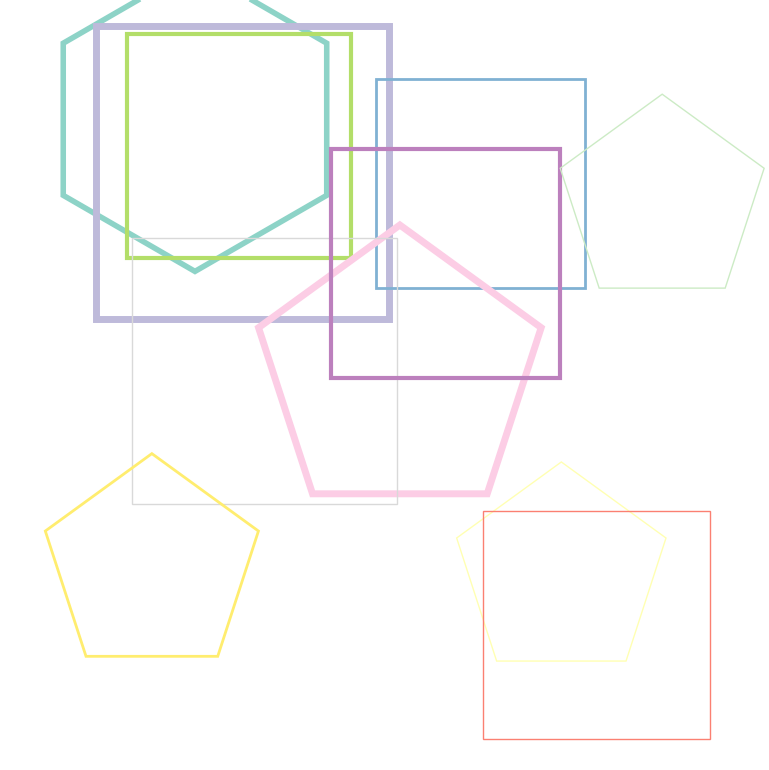[{"shape": "hexagon", "thickness": 2, "radius": 0.99, "center": [0.253, 0.845]}, {"shape": "pentagon", "thickness": 0.5, "radius": 0.71, "center": [0.729, 0.257]}, {"shape": "square", "thickness": 2.5, "radius": 0.95, "center": [0.315, 0.776]}, {"shape": "square", "thickness": 0.5, "radius": 0.74, "center": [0.775, 0.188]}, {"shape": "square", "thickness": 1, "radius": 0.68, "center": [0.624, 0.761]}, {"shape": "square", "thickness": 1.5, "radius": 0.73, "center": [0.31, 0.81]}, {"shape": "pentagon", "thickness": 2.5, "radius": 0.96, "center": [0.519, 0.515]}, {"shape": "square", "thickness": 0.5, "radius": 0.86, "center": [0.343, 0.518]}, {"shape": "square", "thickness": 1.5, "radius": 0.74, "center": [0.579, 0.658]}, {"shape": "pentagon", "thickness": 0.5, "radius": 0.7, "center": [0.86, 0.738]}, {"shape": "pentagon", "thickness": 1, "radius": 0.73, "center": [0.197, 0.265]}]